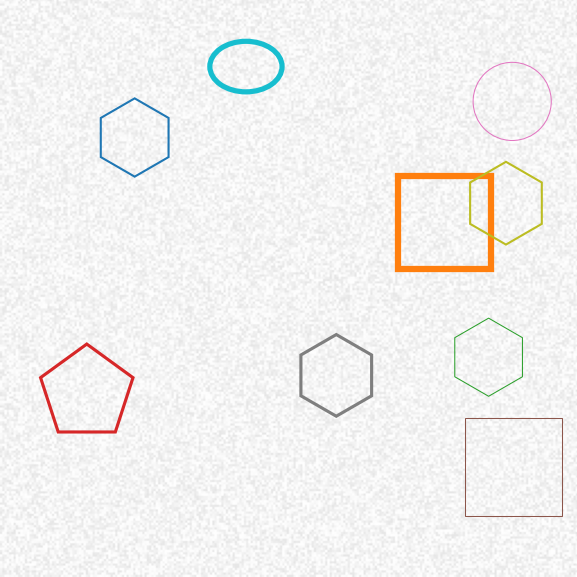[{"shape": "hexagon", "thickness": 1, "radius": 0.34, "center": [0.233, 0.761]}, {"shape": "square", "thickness": 3, "radius": 0.4, "center": [0.769, 0.613]}, {"shape": "hexagon", "thickness": 0.5, "radius": 0.34, "center": [0.846, 0.381]}, {"shape": "pentagon", "thickness": 1.5, "radius": 0.42, "center": [0.15, 0.319]}, {"shape": "square", "thickness": 0.5, "radius": 0.42, "center": [0.889, 0.19]}, {"shape": "circle", "thickness": 0.5, "radius": 0.34, "center": [0.887, 0.824]}, {"shape": "hexagon", "thickness": 1.5, "radius": 0.35, "center": [0.582, 0.349]}, {"shape": "hexagon", "thickness": 1, "radius": 0.36, "center": [0.876, 0.647]}, {"shape": "oval", "thickness": 2.5, "radius": 0.31, "center": [0.426, 0.884]}]